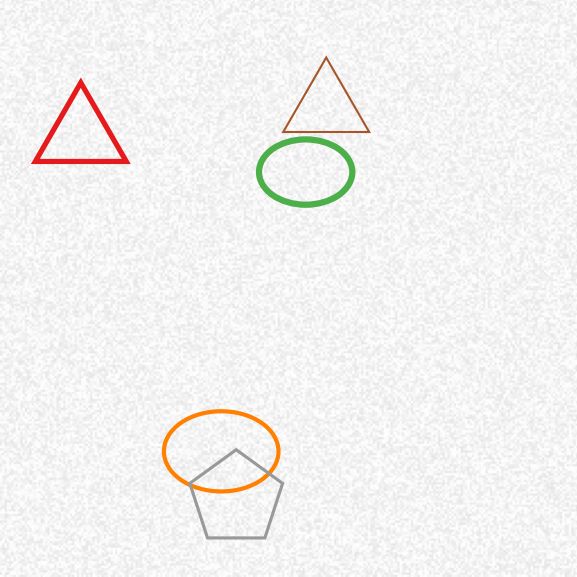[{"shape": "triangle", "thickness": 2.5, "radius": 0.45, "center": [0.14, 0.765]}, {"shape": "oval", "thickness": 3, "radius": 0.4, "center": [0.529, 0.701]}, {"shape": "oval", "thickness": 2, "radius": 0.5, "center": [0.383, 0.218]}, {"shape": "triangle", "thickness": 1, "radius": 0.43, "center": [0.565, 0.814]}, {"shape": "pentagon", "thickness": 1.5, "radius": 0.42, "center": [0.409, 0.136]}]